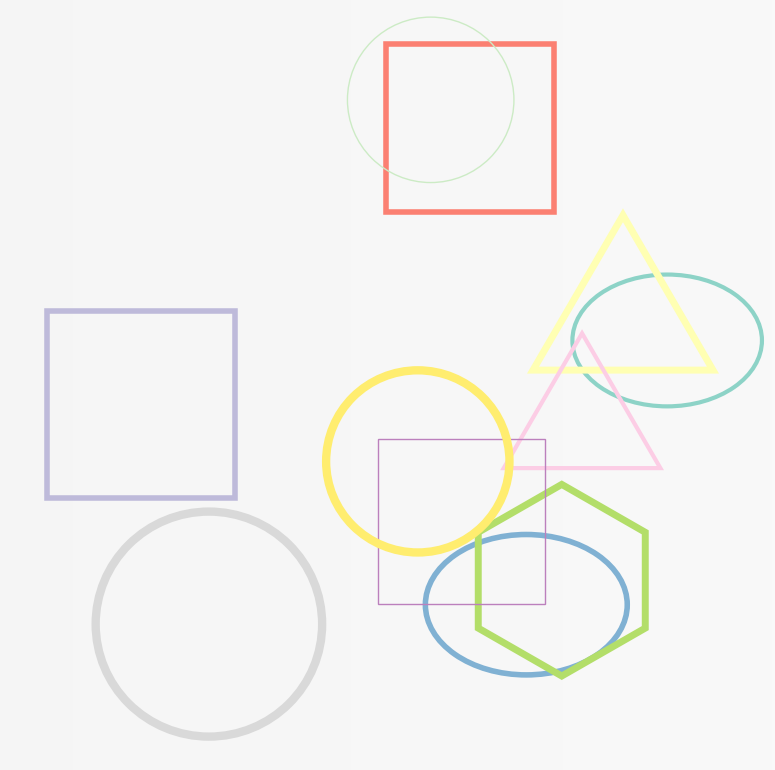[{"shape": "oval", "thickness": 1.5, "radius": 0.61, "center": [0.861, 0.558]}, {"shape": "triangle", "thickness": 2.5, "radius": 0.67, "center": [0.804, 0.586]}, {"shape": "square", "thickness": 2, "radius": 0.61, "center": [0.182, 0.475]}, {"shape": "square", "thickness": 2, "radius": 0.54, "center": [0.607, 0.834]}, {"shape": "oval", "thickness": 2, "radius": 0.65, "center": [0.679, 0.215]}, {"shape": "hexagon", "thickness": 2.5, "radius": 0.62, "center": [0.725, 0.246]}, {"shape": "triangle", "thickness": 1.5, "radius": 0.58, "center": [0.751, 0.45]}, {"shape": "circle", "thickness": 3, "radius": 0.73, "center": [0.27, 0.189]}, {"shape": "square", "thickness": 0.5, "radius": 0.54, "center": [0.595, 0.323]}, {"shape": "circle", "thickness": 0.5, "radius": 0.54, "center": [0.556, 0.87]}, {"shape": "circle", "thickness": 3, "radius": 0.59, "center": [0.539, 0.401]}]